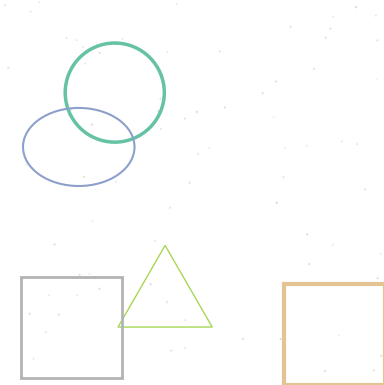[{"shape": "circle", "thickness": 2.5, "radius": 0.64, "center": [0.298, 0.76]}, {"shape": "oval", "thickness": 1.5, "radius": 0.72, "center": [0.205, 0.618]}, {"shape": "triangle", "thickness": 1, "radius": 0.71, "center": [0.429, 0.221]}, {"shape": "square", "thickness": 3, "radius": 0.65, "center": [0.869, 0.131]}, {"shape": "square", "thickness": 2, "radius": 0.66, "center": [0.185, 0.149]}]